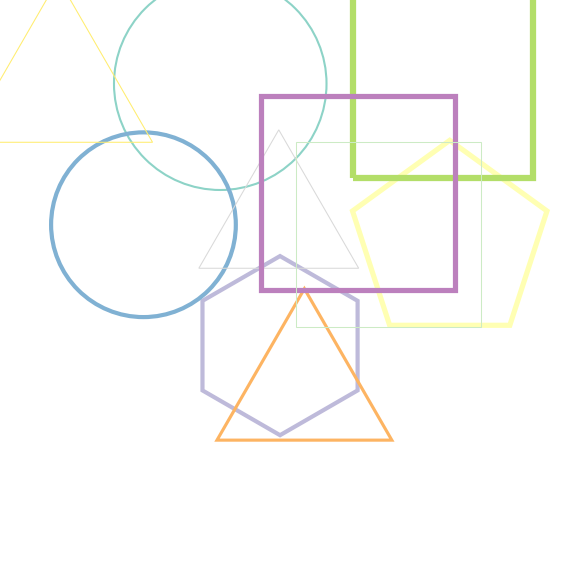[{"shape": "circle", "thickness": 1, "radius": 0.92, "center": [0.381, 0.854]}, {"shape": "pentagon", "thickness": 2.5, "radius": 0.89, "center": [0.779, 0.579]}, {"shape": "hexagon", "thickness": 2, "radius": 0.78, "center": [0.485, 0.401]}, {"shape": "circle", "thickness": 2, "radius": 0.8, "center": [0.248, 0.61]}, {"shape": "triangle", "thickness": 1.5, "radius": 0.87, "center": [0.527, 0.324]}, {"shape": "square", "thickness": 3, "radius": 0.78, "center": [0.767, 0.847]}, {"shape": "triangle", "thickness": 0.5, "radius": 0.8, "center": [0.483, 0.615]}, {"shape": "square", "thickness": 2.5, "radius": 0.84, "center": [0.62, 0.665]}, {"shape": "square", "thickness": 0.5, "radius": 0.8, "center": [0.672, 0.593]}, {"shape": "triangle", "thickness": 0.5, "radius": 0.94, "center": [0.101, 0.847]}]